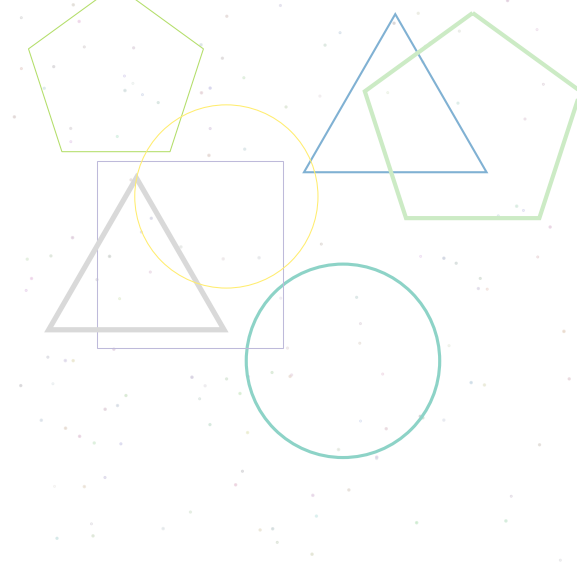[{"shape": "circle", "thickness": 1.5, "radius": 0.84, "center": [0.594, 0.374]}, {"shape": "square", "thickness": 0.5, "radius": 0.81, "center": [0.329, 0.558]}, {"shape": "triangle", "thickness": 1, "radius": 0.91, "center": [0.684, 0.792]}, {"shape": "pentagon", "thickness": 0.5, "radius": 0.8, "center": [0.201, 0.865]}, {"shape": "triangle", "thickness": 2.5, "radius": 0.88, "center": [0.236, 0.516]}, {"shape": "pentagon", "thickness": 2, "radius": 0.98, "center": [0.818, 0.78]}, {"shape": "circle", "thickness": 0.5, "radius": 0.79, "center": [0.392, 0.659]}]